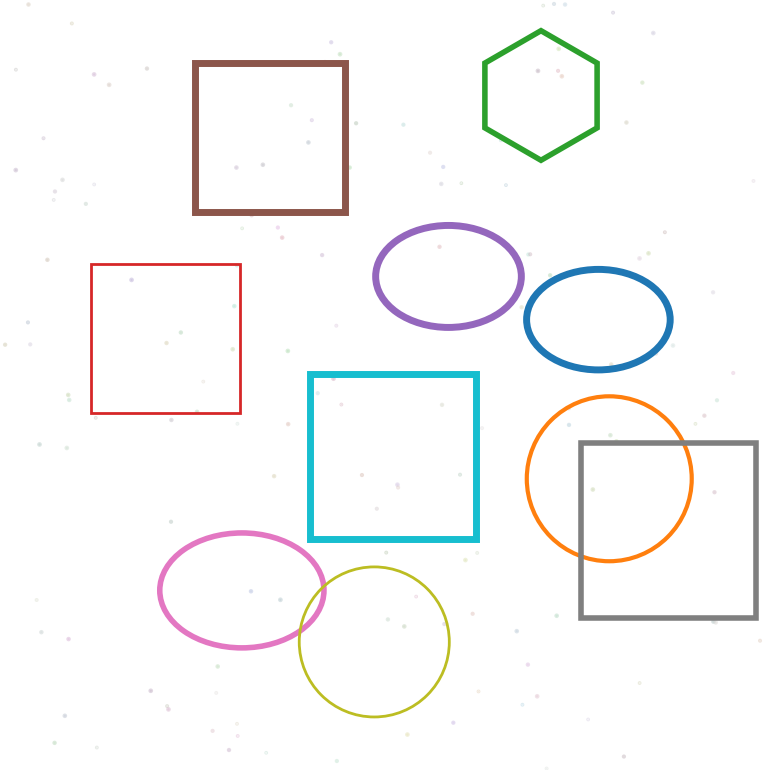[{"shape": "oval", "thickness": 2.5, "radius": 0.47, "center": [0.777, 0.585]}, {"shape": "circle", "thickness": 1.5, "radius": 0.54, "center": [0.791, 0.378]}, {"shape": "hexagon", "thickness": 2, "radius": 0.42, "center": [0.703, 0.876]}, {"shape": "square", "thickness": 1, "radius": 0.48, "center": [0.215, 0.56]}, {"shape": "oval", "thickness": 2.5, "radius": 0.47, "center": [0.582, 0.641]}, {"shape": "square", "thickness": 2.5, "radius": 0.49, "center": [0.351, 0.821]}, {"shape": "oval", "thickness": 2, "radius": 0.53, "center": [0.314, 0.233]}, {"shape": "square", "thickness": 2, "radius": 0.57, "center": [0.868, 0.311]}, {"shape": "circle", "thickness": 1, "radius": 0.49, "center": [0.486, 0.166]}, {"shape": "square", "thickness": 2.5, "radius": 0.54, "center": [0.511, 0.407]}]